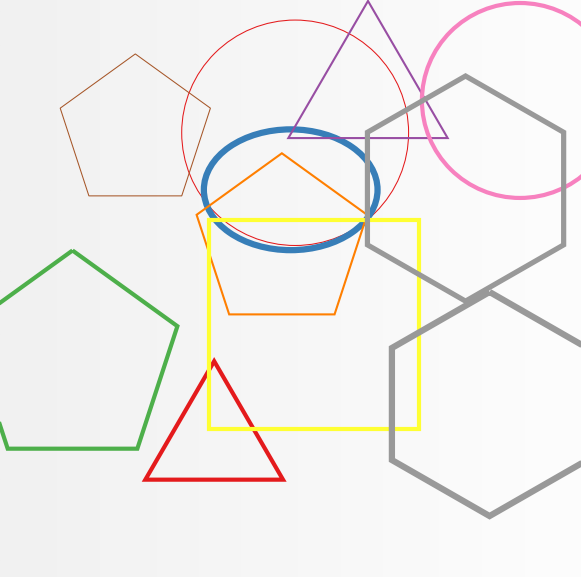[{"shape": "circle", "thickness": 0.5, "radius": 0.98, "center": [0.508, 0.769]}, {"shape": "triangle", "thickness": 2, "radius": 0.68, "center": [0.368, 0.237]}, {"shape": "oval", "thickness": 3, "radius": 0.75, "center": [0.5, 0.671]}, {"shape": "pentagon", "thickness": 2, "radius": 0.95, "center": [0.125, 0.376]}, {"shape": "triangle", "thickness": 1, "radius": 0.79, "center": [0.633, 0.839]}, {"shape": "pentagon", "thickness": 1, "radius": 0.77, "center": [0.485, 0.579]}, {"shape": "square", "thickness": 2, "radius": 0.91, "center": [0.54, 0.437]}, {"shape": "pentagon", "thickness": 0.5, "radius": 0.68, "center": [0.233, 0.77]}, {"shape": "circle", "thickness": 2, "radius": 0.84, "center": [0.895, 0.825]}, {"shape": "hexagon", "thickness": 3, "radius": 0.97, "center": [0.842, 0.3]}, {"shape": "hexagon", "thickness": 2.5, "radius": 0.97, "center": [0.801, 0.673]}]